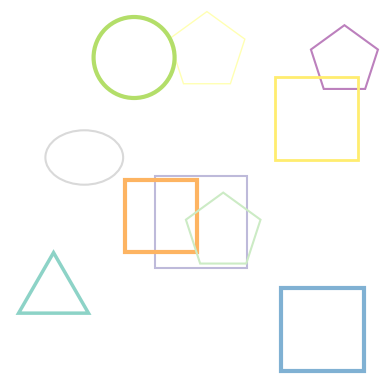[{"shape": "triangle", "thickness": 2.5, "radius": 0.52, "center": [0.139, 0.239]}, {"shape": "pentagon", "thickness": 1, "radius": 0.52, "center": [0.537, 0.866]}, {"shape": "square", "thickness": 1.5, "radius": 0.6, "center": [0.522, 0.424]}, {"shape": "square", "thickness": 3, "radius": 0.54, "center": [0.838, 0.145]}, {"shape": "square", "thickness": 3, "radius": 0.47, "center": [0.417, 0.438]}, {"shape": "circle", "thickness": 3, "radius": 0.53, "center": [0.348, 0.851]}, {"shape": "oval", "thickness": 1.5, "radius": 0.5, "center": [0.219, 0.591]}, {"shape": "pentagon", "thickness": 1.5, "radius": 0.46, "center": [0.895, 0.843]}, {"shape": "pentagon", "thickness": 1.5, "radius": 0.51, "center": [0.58, 0.398]}, {"shape": "square", "thickness": 2, "radius": 0.54, "center": [0.822, 0.693]}]